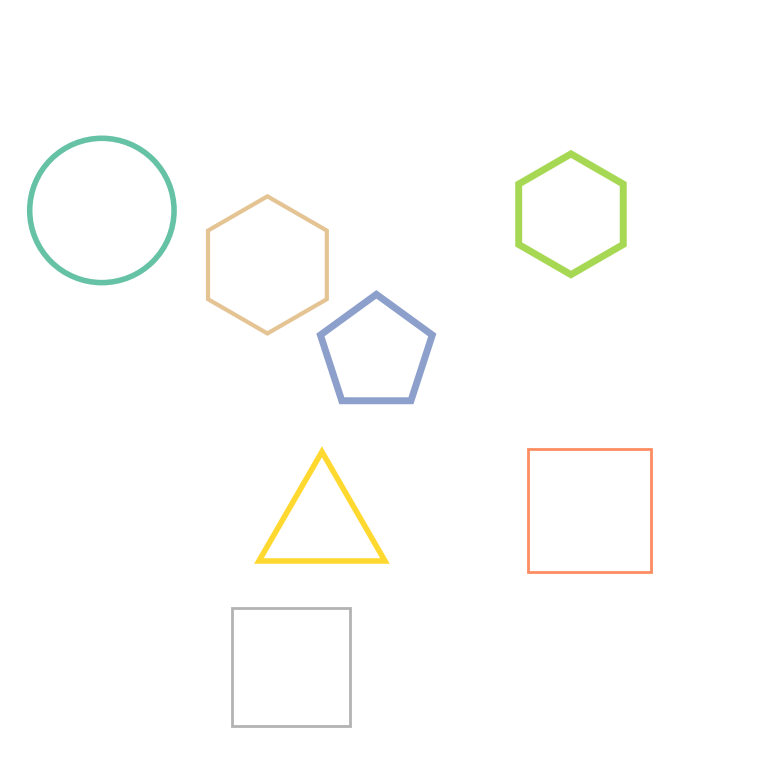[{"shape": "circle", "thickness": 2, "radius": 0.47, "center": [0.132, 0.727]}, {"shape": "square", "thickness": 1, "radius": 0.4, "center": [0.766, 0.337]}, {"shape": "pentagon", "thickness": 2.5, "radius": 0.38, "center": [0.489, 0.541]}, {"shape": "hexagon", "thickness": 2.5, "radius": 0.39, "center": [0.742, 0.722]}, {"shape": "triangle", "thickness": 2, "radius": 0.47, "center": [0.418, 0.319]}, {"shape": "hexagon", "thickness": 1.5, "radius": 0.45, "center": [0.347, 0.656]}, {"shape": "square", "thickness": 1, "radius": 0.38, "center": [0.378, 0.134]}]